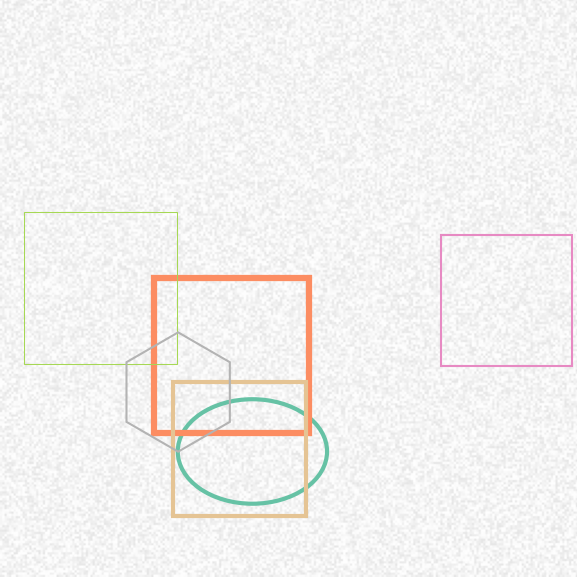[{"shape": "oval", "thickness": 2, "radius": 0.65, "center": [0.437, 0.217]}, {"shape": "square", "thickness": 3, "radius": 0.67, "center": [0.401, 0.383]}, {"shape": "square", "thickness": 1, "radius": 0.57, "center": [0.877, 0.479]}, {"shape": "square", "thickness": 0.5, "radius": 0.66, "center": [0.174, 0.501]}, {"shape": "square", "thickness": 2, "radius": 0.58, "center": [0.414, 0.222]}, {"shape": "hexagon", "thickness": 1, "radius": 0.52, "center": [0.308, 0.32]}]